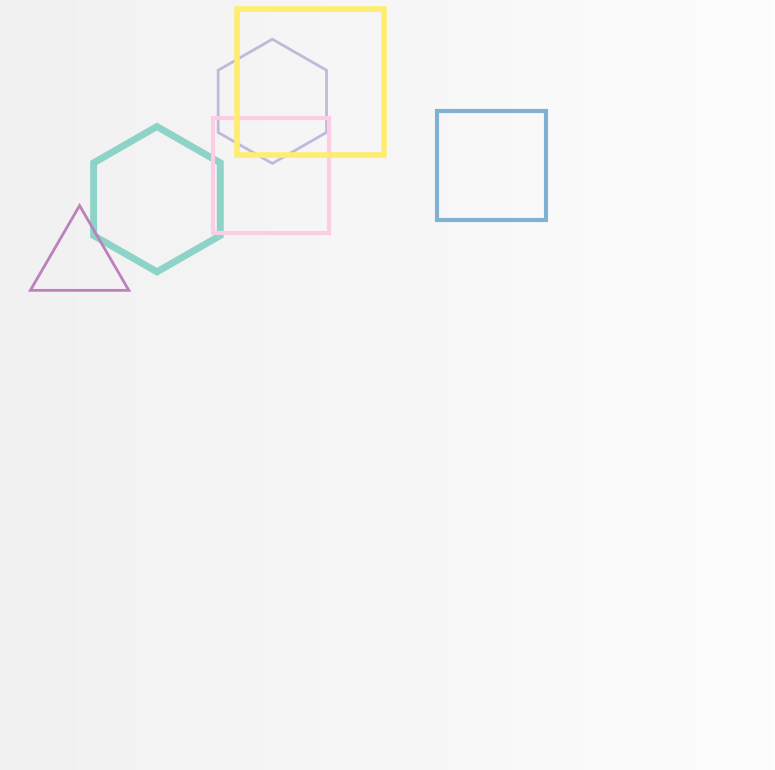[{"shape": "hexagon", "thickness": 2.5, "radius": 0.47, "center": [0.202, 0.741]}, {"shape": "hexagon", "thickness": 1, "radius": 0.4, "center": [0.351, 0.868]}, {"shape": "square", "thickness": 1.5, "radius": 0.35, "center": [0.634, 0.785]}, {"shape": "square", "thickness": 1.5, "radius": 0.37, "center": [0.35, 0.772]}, {"shape": "triangle", "thickness": 1, "radius": 0.37, "center": [0.103, 0.66]}, {"shape": "square", "thickness": 2, "radius": 0.48, "center": [0.401, 0.894]}]